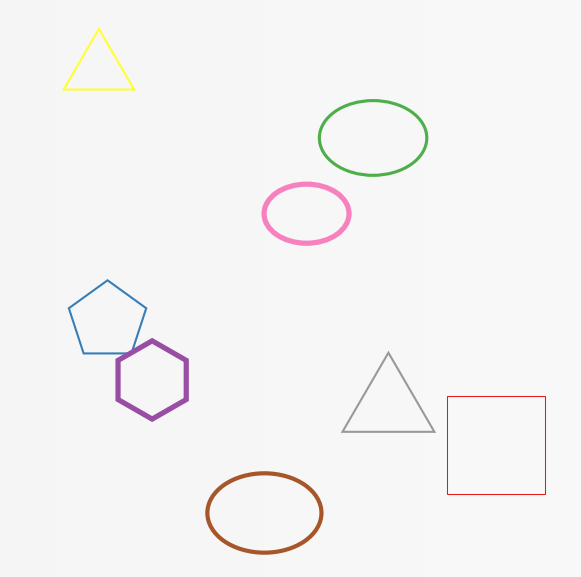[{"shape": "square", "thickness": 0.5, "radius": 0.42, "center": [0.853, 0.228]}, {"shape": "pentagon", "thickness": 1, "radius": 0.35, "center": [0.185, 0.444]}, {"shape": "oval", "thickness": 1.5, "radius": 0.46, "center": [0.642, 0.76]}, {"shape": "hexagon", "thickness": 2.5, "radius": 0.34, "center": [0.262, 0.341]}, {"shape": "triangle", "thickness": 1, "radius": 0.35, "center": [0.17, 0.879]}, {"shape": "oval", "thickness": 2, "radius": 0.49, "center": [0.455, 0.111]}, {"shape": "oval", "thickness": 2.5, "radius": 0.37, "center": [0.527, 0.629]}, {"shape": "triangle", "thickness": 1, "radius": 0.46, "center": [0.668, 0.297]}]